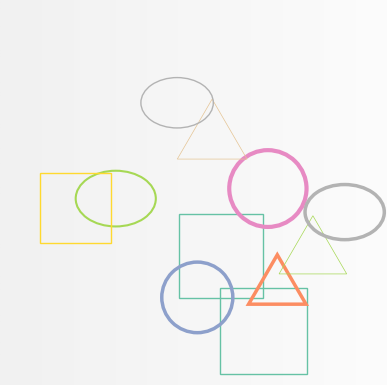[{"shape": "square", "thickness": 1, "radius": 0.54, "center": [0.57, 0.335]}, {"shape": "square", "thickness": 1, "radius": 0.56, "center": [0.68, 0.141]}, {"shape": "triangle", "thickness": 2.5, "radius": 0.43, "center": [0.716, 0.253]}, {"shape": "circle", "thickness": 2.5, "radius": 0.46, "center": [0.509, 0.228]}, {"shape": "circle", "thickness": 3, "radius": 0.5, "center": [0.691, 0.51]}, {"shape": "triangle", "thickness": 0.5, "radius": 0.5, "center": [0.807, 0.339]}, {"shape": "oval", "thickness": 1.5, "radius": 0.52, "center": [0.299, 0.484]}, {"shape": "square", "thickness": 1, "radius": 0.45, "center": [0.195, 0.461]}, {"shape": "triangle", "thickness": 0.5, "radius": 0.52, "center": [0.547, 0.639]}, {"shape": "oval", "thickness": 1, "radius": 0.47, "center": [0.457, 0.733]}, {"shape": "oval", "thickness": 2.5, "radius": 0.51, "center": [0.889, 0.449]}]